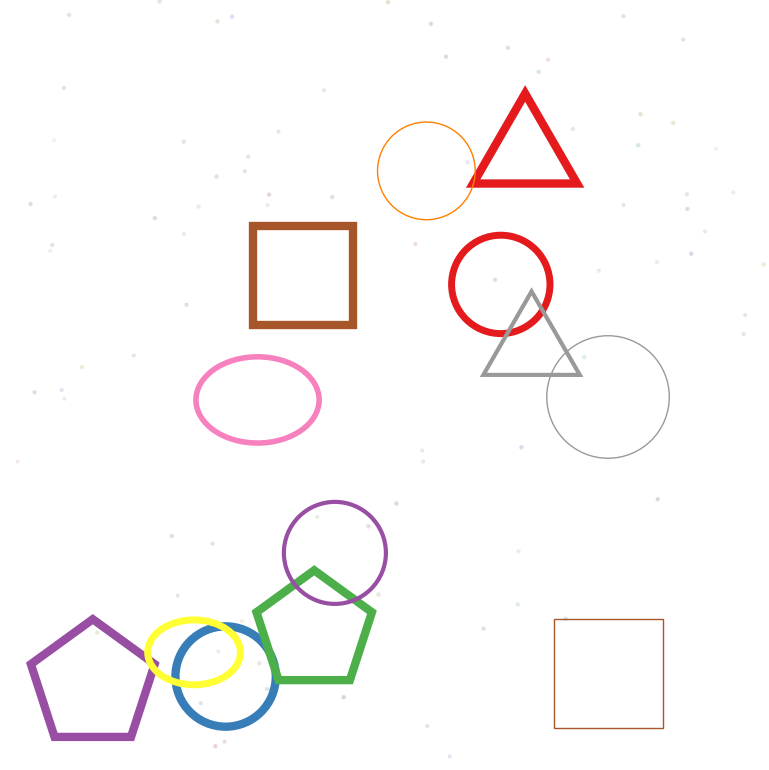[{"shape": "circle", "thickness": 2.5, "radius": 0.32, "center": [0.65, 0.631]}, {"shape": "triangle", "thickness": 3, "radius": 0.39, "center": [0.682, 0.801]}, {"shape": "circle", "thickness": 3, "radius": 0.33, "center": [0.293, 0.121]}, {"shape": "pentagon", "thickness": 3, "radius": 0.39, "center": [0.408, 0.181]}, {"shape": "circle", "thickness": 1.5, "radius": 0.33, "center": [0.435, 0.282]}, {"shape": "pentagon", "thickness": 3, "radius": 0.42, "center": [0.12, 0.111]}, {"shape": "circle", "thickness": 0.5, "radius": 0.32, "center": [0.554, 0.778]}, {"shape": "oval", "thickness": 2.5, "radius": 0.3, "center": [0.252, 0.153]}, {"shape": "square", "thickness": 3, "radius": 0.32, "center": [0.394, 0.642]}, {"shape": "square", "thickness": 0.5, "radius": 0.35, "center": [0.79, 0.125]}, {"shape": "oval", "thickness": 2, "radius": 0.4, "center": [0.334, 0.481]}, {"shape": "circle", "thickness": 0.5, "radius": 0.4, "center": [0.79, 0.484]}, {"shape": "triangle", "thickness": 1.5, "radius": 0.36, "center": [0.69, 0.549]}]